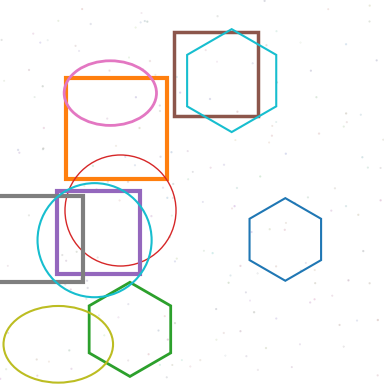[{"shape": "hexagon", "thickness": 1.5, "radius": 0.54, "center": [0.741, 0.378]}, {"shape": "square", "thickness": 3, "radius": 0.66, "center": [0.303, 0.666]}, {"shape": "hexagon", "thickness": 2, "radius": 0.61, "center": [0.337, 0.144]}, {"shape": "circle", "thickness": 1, "radius": 0.72, "center": [0.313, 0.453]}, {"shape": "square", "thickness": 3, "radius": 0.53, "center": [0.256, 0.396]}, {"shape": "square", "thickness": 2.5, "radius": 0.54, "center": [0.562, 0.807]}, {"shape": "oval", "thickness": 2, "radius": 0.6, "center": [0.287, 0.758]}, {"shape": "square", "thickness": 3, "radius": 0.56, "center": [0.104, 0.379]}, {"shape": "oval", "thickness": 1.5, "radius": 0.71, "center": [0.151, 0.106]}, {"shape": "hexagon", "thickness": 1.5, "radius": 0.67, "center": [0.602, 0.791]}, {"shape": "circle", "thickness": 1.5, "radius": 0.74, "center": [0.246, 0.376]}]